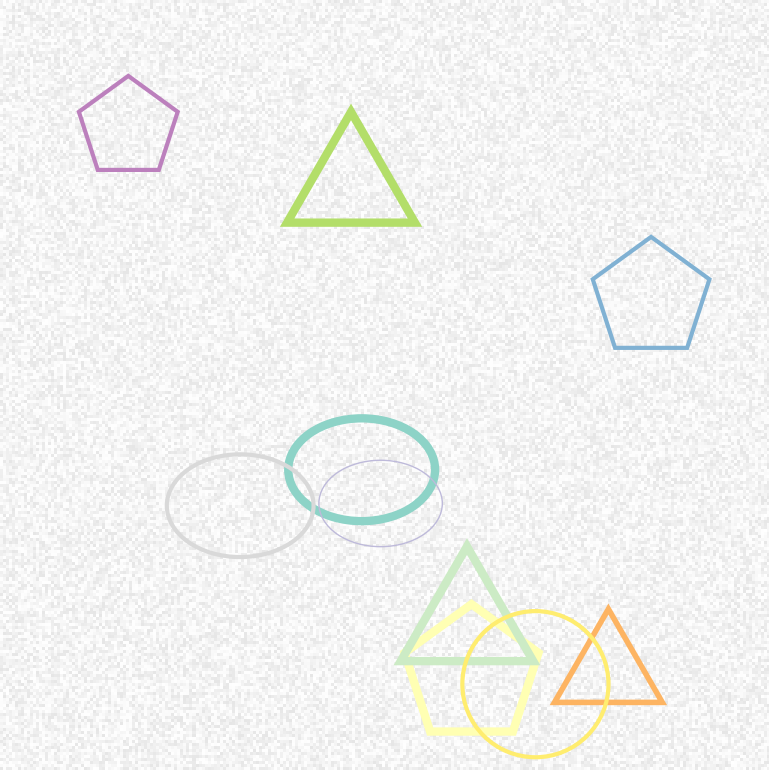[{"shape": "oval", "thickness": 3, "radius": 0.48, "center": [0.47, 0.39]}, {"shape": "pentagon", "thickness": 3, "radius": 0.46, "center": [0.612, 0.124]}, {"shape": "oval", "thickness": 0.5, "radius": 0.4, "center": [0.494, 0.346]}, {"shape": "pentagon", "thickness": 1.5, "radius": 0.4, "center": [0.846, 0.613]}, {"shape": "triangle", "thickness": 2, "radius": 0.4, "center": [0.79, 0.128]}, {"shape": "triangle", "thickness": 3, "radius": 0.48, "center": [0.456, 0.759]}, {"shape": "oval", "thickness": 1.5, "radius": 0.48, "center": [0.312, 0.343]}, {"shape": "pentagon", "thickness": 1.5, "radius": 0.34, "center": [0.167, 0.834]}, {"shape": "triangle", "thickness": 3, "radius": 0.5, "center": [0.606, 0.191]}, {"shape": "circle", "thickness": 1.5, "radius": 0.47, "center": [0.695, 0.111]}]